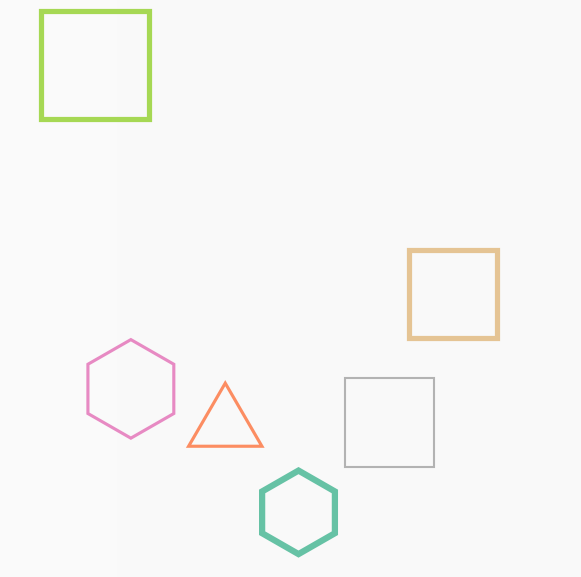[{"shape": "hexagon", "thickness": 3, "radius": 0.36, "center": [0.514, 0.112]}, {"shape": "triangle", "thickness": 1.5, "radius": 0.36, "center": [0.388, 0.263]}, {"shape": "hexagon", "thickness": 1.5, "radius": 0.43, "center": [0.225, 0.326]}, {"shape": "square", "thickness": 2.5, "radius": 0.47, "center": [0.164, 0.887]}, {"shape": "square", "thickness": 2.5, "radius": 0.38, "center": [0.779, 0.49]}, {"shape": "square", "thickness": 1, "radius": 0.39, "center": [0.67, 0.268]}]